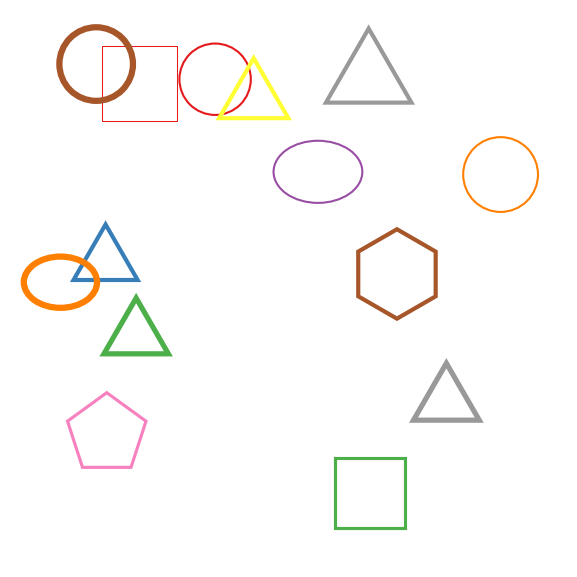[{"shape": "circle", "thickness": 1, "radius": 0.31, "center": [0.373, 0.862]}, {"shape": "square", "thickness": 0.5, "radius": 0.32, "center": [0.242, 0.854]}, {"shape": "triangle", "thickness": 2, "radius": 0.32, "center": [0.183, 0.546]}, {"shape": "square", "thickness": 1.5, "radius": 0.3, "center": [0.641, 0.145]}, {"shape": "triangle", "thickness": 2.5, "radius": 0.32, "center": [0.236, 0.419]}, {"shape": "oval", "thickness": 1, "radius": 0.38, "center": [0.551, 0.702]}, {"shape": "oval", "thickness": 3, "radius": 0.32, "center": [0.105, 0.51]}, {"shape": "circle", "thickness": 1, "radius": 0.32, "center": [0.867, 0.697]}, {"shape": "triangle", "thickness": 2, "radius": 0.35, "center": [0.439, 0.829]}, {"shape": "circle", "thickness": 3, "radius": 0.32, "center": [0.167, 0.888]}, {"shape": "hexagon", "thickness": 2, "radius": 0.39, "center": [0.687, 0.525]}, {"shape": "pentagon", "thickness": 1.5, "radius": 0.36, "center": [0.185, 0.248]}, {"shape": "triangle", "thickness": 2.5, "radius": 0.33, "center": [0.773, 0.304]}, {"shape": "triangle", "thickness": 2, "radius": 0.43, "center": [0.638, 0.864]}]